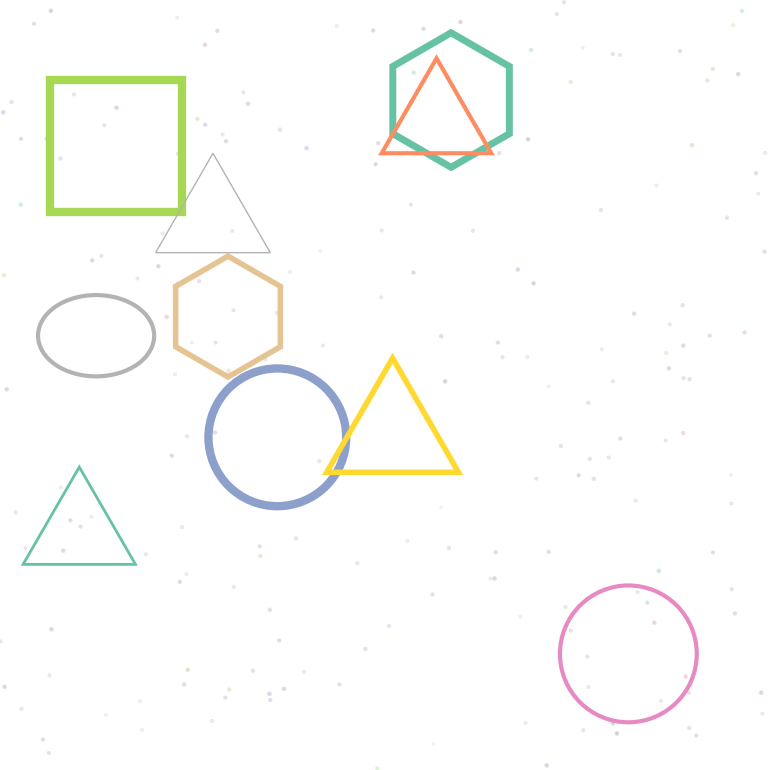[{"shape": "hexagon", "thickness": 2.5, "radius": 0.44, "center": [0.586, 0.87]}, {"shape": "triangle", "thickness": 1, "radius": 0.42, "center": [0.103, 0.309]}, {"shape": "triangle", "thickness": 1.5, "radius": 0.41, "center": [0.567, 0.842]}, {"shape": "circle", "thickness": 3, "radius": 0.45, "center": [0.36, 0.432]}, {"shape": "circle", "thickness": 1.5, "radius": 0.44, "center": [0.816, 0.151]}, {"shape": "square", "thickness": 3, "radius": 0.43, "center": [0.15, 0.811]}, {"shape": "triangle", "thickness": 2, "radius": 0.49, "center": [0.51, 0.436]}, {"shape": "hexagon", "thickness": 2, "radius": 0.39, "center": [0.296, 0.589]}, {"shape": "oval", "thickness": 1.5, "radius": 0.38, "center": [0.125, 0.564]}, {"shape": "triangle", "thickness": 0.5, "radius": 0.43, "center": [0.277, 0.715]}]